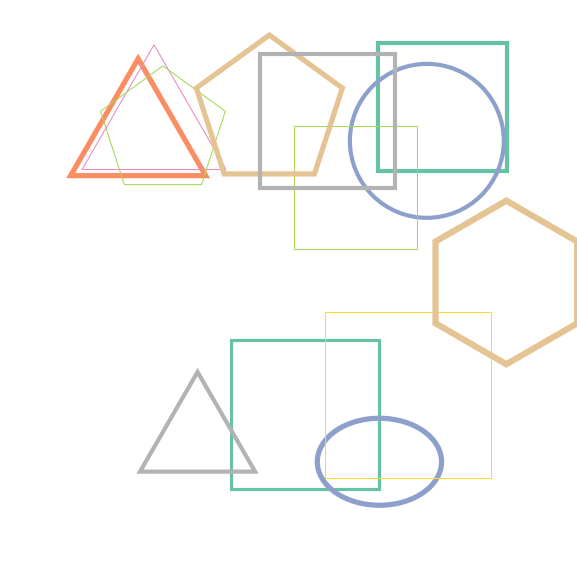[{"shape": "square", "thickness": 1.5, "radius": 0.64, "center": [0.528, 0.281]}, {"shape": "square", "thickness": 2, "radius": 0.56, "center": [0.766, 0.814]}, {"shape": "triangle", "thickness": 2.5, "radius": 0.67, "center": [0.239, 0.762]}, {"shape": "oval", "thickness": 2.5, "radius": 0.54, "center": [0.657, 0.2]}, {"shape": "circle", "thickness": 2, "radius": 0.67, "center": [0.739, 0.755]}, {"shape": "triangle", "thickness": 0.5, "radius": 0.72, "center": [0.267, 0.778]}, {"shape": "square", "thickness": 0.5, "radius": 0.53, "center": [0.616, 0.674]}, {"shape": "pentagon", "thickness": 0.5, "radius": 0.57, "center": [0.282, 0.771]}, {"shape": "square", "thickness": 0.5, "radius": 0.72, "center": [0.707, 0.315]}, {"shape": "pentagon", "thickness": 2.5, "radius": 0.66, "center": [0.466, 0.806]}, {"shape": "hexagon", "thickness": 3, "radius": 0.71, "center": [0.877, 0.51]}, {"shape": "square", "thickness": 2, "radius": 0.58, "center": [0.567, 0.79]}, {"shape": "triangle", "thickness": 2, "radius": 0.58, "center": [0.342, 0.24]}]